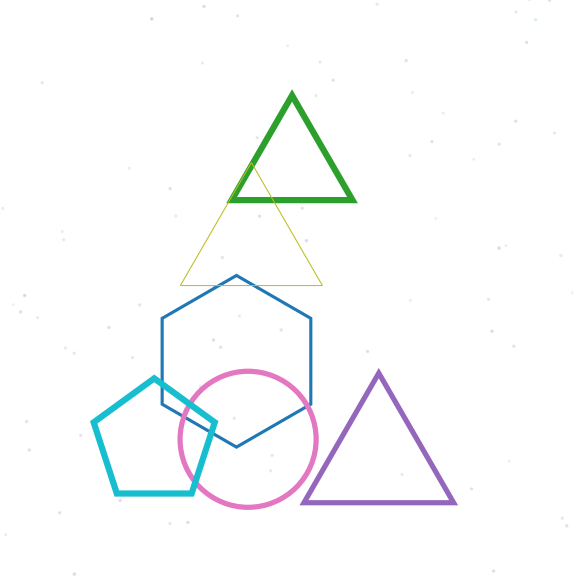[{"shape": "hexagon", "thickness": 1.5, "radius": 0.74, "center": [0.409, 0.374]}, {"shape": "triangle", "thickness": 3, "radius": 0.6, "center": [0.506, 0.713]}, {"shape": "triangle", "thickness": 2.5, "radius": 0.75, "center": [0.656, 0.203]}, {"shape": "circle", "thickness": 2.5, "radius": 0.59, "center": [0.43, 0.238]}, {"shape": "triangle", "thickness": 0.5, "radius": 0.71, "center": [0.435, 0.576]}, {"shape": "pentagon", "thickness": 3, "radius": 0.55, "center": [0.267, 0.234]}]